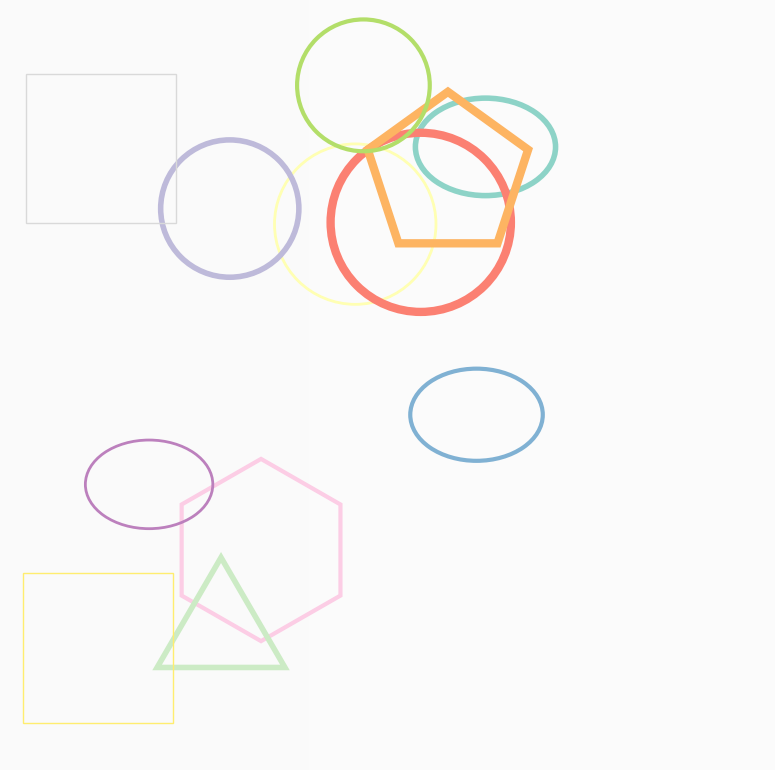[{"shape": "oval", "thickness": 2, "radius": 0.45, "center": [0.626, 0.809]}, {"shape": "circle", "thickness": 1, "radius": 0.52, "center": [0.458, 0.709]}, {"shape": "circle", "thickness": 2, "radius": 0.45, "center": [0.296, 0.729]}, {"shape": "circle", "thickness": 3, "radius": 0.58, "center": [0.543, 0.711]}, {"shape": "oval", "thickness": 1.5, "radius": 0.43, "center": [0.615, 0.461]}, {"shape": "pentagon", "thickness": 3, "radius": 0.54, "center": [0.578, 0.772]}, {"shape": "circle", "thickness": 1.5, "radius": 0.43, "center": [0.469, 0.889]}, {"shape": "hexagon", "thickness": 1.5, "radius": 0.59, "center": [0.337, 0.286]}, {"shape": "square", "thickness": 0.5, "radius": 0.48, "center": [0.13, 0.807]}, {"shape": "oval", "thickness": 1, "radius": 0.41, "center": [0.192, 0.371]}, {"shape": "triangle", "thickness": 2, "radius": 0.48, "center": [0.285, 0.181]}, {"shape": "square", "thickness": 0.5, "radius": 0.48, "center": [0.127, 0.159]}]